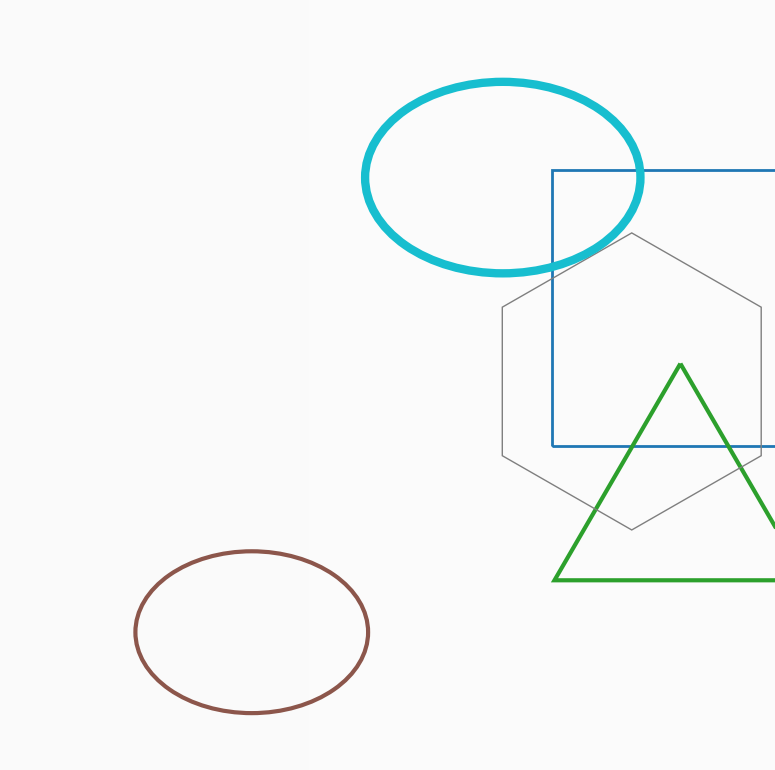[{"shape": "square", "thickness": 1, "radius": 0.9, "center": [0.891, 0.6]}, {"shape": "triangle", "thickness": 1.5, "radius": 0.94, "center": [0.878, 0.34]}, {"shape": "oval", "thickness": 1.5, "radius": 0.75, "center": [0.325, 0.179]}, {"shape": "hexagon", "thickness": 0.5, "radius": 0.96, "center": [0.815, 0.505]}, {"shape": "oval", "thickness": 3, "radius": 0.89, "center": [0.649, 0.769]}]